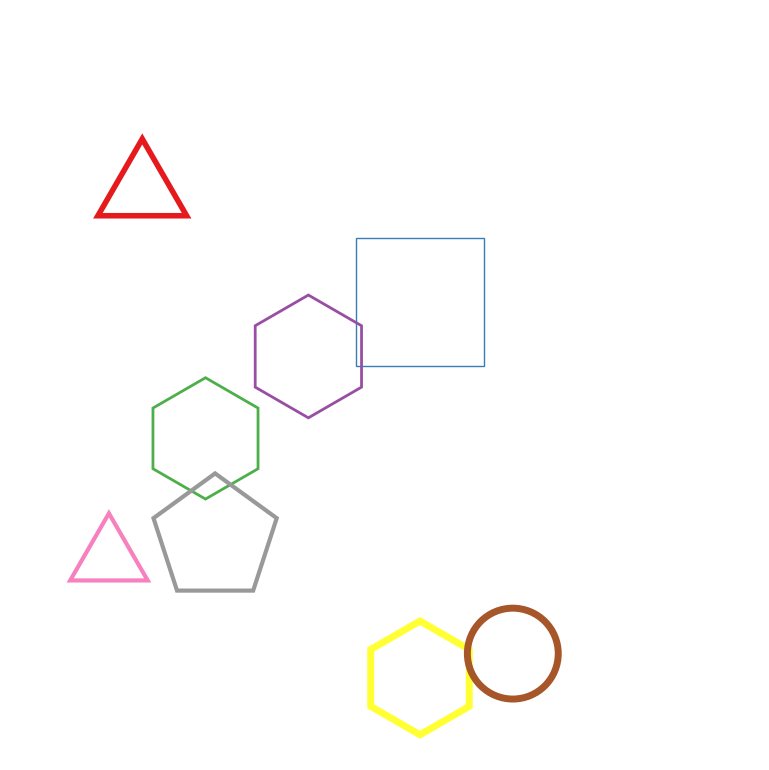[{"shape": "triangle", "thickness": 2, "radius": 0.33, "center": [0.185, 0.753]}, {"shape": "square", "thickness": 0.5, "radius": 0.42, "center": [0.545, 0.607]}, {"shape": "hexagon", "thickness": 1, "radius": 0.39, "center": [0.267, 0.431]}, {"shape": "hexagon", "thickness": 1, "radius": 0.4, "center": [0.4, 0.537]}, {"shape": "hexagon", "thickness": 2.5, "radius": 0.37, "center": [0.545, 0.12]}, {"shape": "circle", "thickness": 2.5, "radius": 0.3, "center": [0.666, 0.151]}, {"shape": "triangle", "thickness": 1.5, "radius": 0.29, "center": [0.141, 0.275]}, {"shape": "pentagon", "thickness": 1.5, "radius": 0.42, "center": [0.279, 0.301]}]